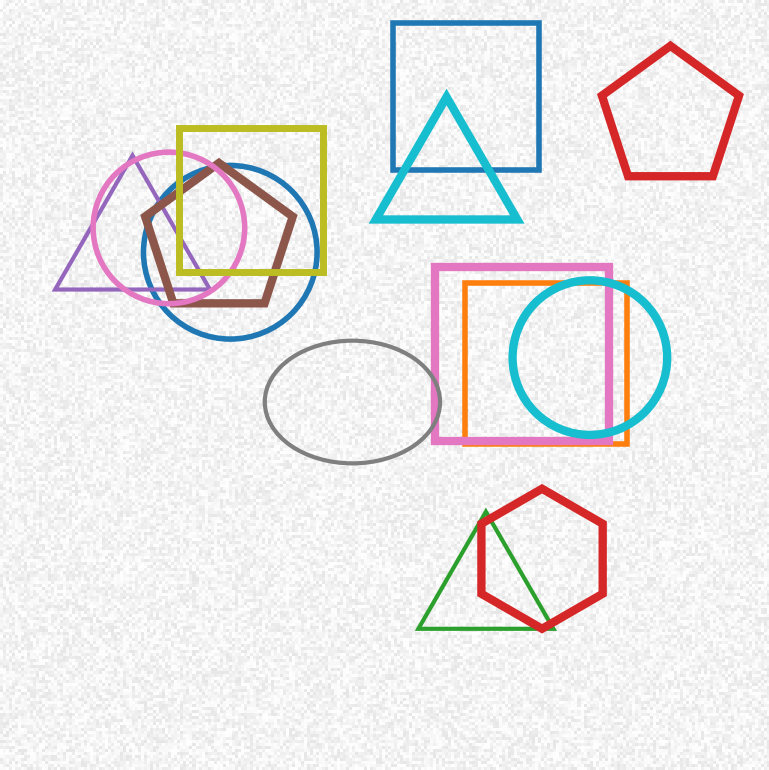[{"shape": "square", "thickness": 2, "radius": 0.48, "center": [0.605, 0.875]}, {"shape": "circle", "thickness": 2, "radius": 0.56, "center": [0.299, 0.672]}, {"shape": "square", "thickness": 2, "radius": 0.52, "center": [0.709, 0.528]}, {"shape": "triangle", "thickness": 1.5, "radius": 0.51, "center": [0.631, 0.234]}, {"shape": "hexagon", "thickness": 3, "radius": 0.45, "center": [0.704, 0.274]}, {"shape": "pentagon", "thickness": 3, "radius": 0.47, "center": [0.871, 0.847]}, {"shape": "triangle", "thickness": 1.5, "radius": 0.58, "center": [0.172, 0.682]}, {"shape": "pentagon", "thickness": 3, "radius": 0.5, "center": [0.284, 0.688]}, {"shape": "square", "thickness": 3, "radius": 0.57, "center": [0.678, 0.541]}, {"shape": "circle", "thickness": 2, "radius": 0.49, "center": [0.219, 0.704]}, {"shape": "oval", "thickness": 1.5, "radius": 0.57, "center": [0.458, 0.478]}, {"shape": "square", "thickness": 2.5, "radius": 0.47, "center": [0.326, 0.74]}, {"shape": "circle", "thickness": 3, "radius": 0.5, "center": [0.766, 0.536]}, {"shape": "triangle", "thickness": 3, "radius": 0.53, "center": [0.58, 0.768]}]